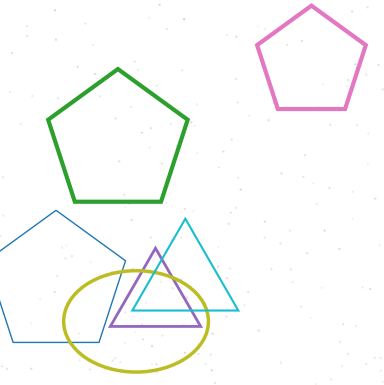[{"shape": "pentagon", "thickness": 1, "radius": 0.95, "center": [0.146, 0.264]}, {"shape": "pentagon", "thickness": 3, "radius": 0.95, "center": [0.306, 0.63]}, {"shape": "triangle", "thickness": 2, "radius": 0.68, "center": [0.404, 0.22]}, {"shape": "pentagon", "thickness": 3, "radius": 0.74, "center": [0.809, 0.837]}, {"shape": "oval", "thickness": 2.5, "radius": 0.94, "center": [0.353, 0.165]}, {"shape": "triangle", "thickness": 1.5, "radius": 0.79, "center": [0.481, 0.273]}]